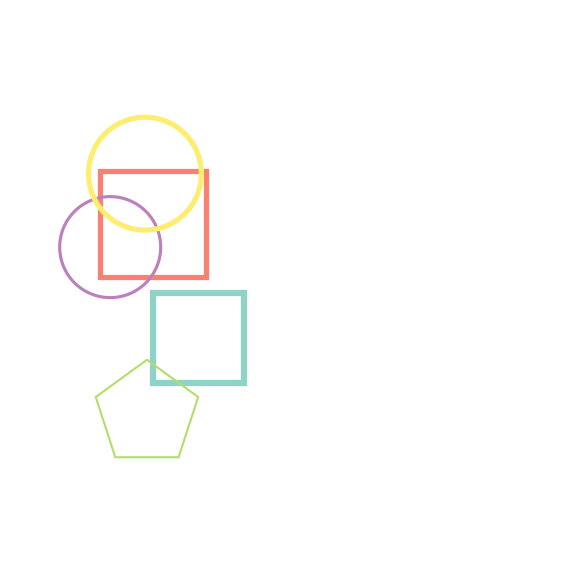[{"shape": "square", "thickness": 3, "radius": 0.39, "center": [0.344, 0.414]}, {"shape": "square", "thickness": 2.5, "radius": 0.46, "center": [0.265, 0.611]}, {"shape": "pentagon", "thickness": 1, "radius": 0.47, "center": [0.254, 0.283]}, {"shape": "circle", "thickness": 1.5, "radius": 0.44, "center": [0.191, 0.571]}, {"shape": "circle", "thickness": 2.5, "radius": 0.49, "center": [0.251, 0.698]}]